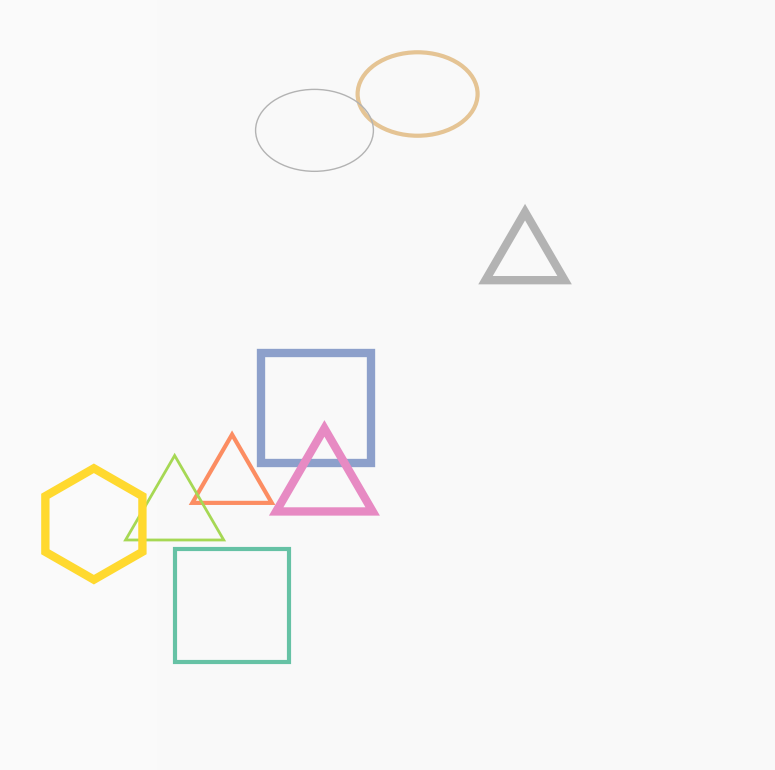[{"shape": "square", "thickness": 1.5, "radius": 0.37, "center": [0.299, 0.214]}, {"shape": "triangle", "thickness": 1.5, "radius": 0.3, "center": [0.299, 0.376]}, {"shape": "square", "thickness": 3, "radius": 0.36, "center": [0.408, 0.47]}, {"shape": "triangle", "thickness": 3, "radius": 0.36, "center": [0.419, 0.372]}, {"shape": "triangle", "thickness": 1, "radius": 0.37, "center": [0.225, 0.335]}, {"shape": "hexagon", "thickness": 3, "radius": 0.36, "center": [0.121, 0.319]}, {"shape": "oval", "thickness": 1.5, "radius": 0.39, "center": [0.539, 0.878]}, {"shape": "triangle", "thickness": 3, "radius": 0.29, "center": [0.677, 0.666]}, {"shape": "oval", "thickness": 0.5, "radius": 0.38, "center": [0.406, 0.831]}]